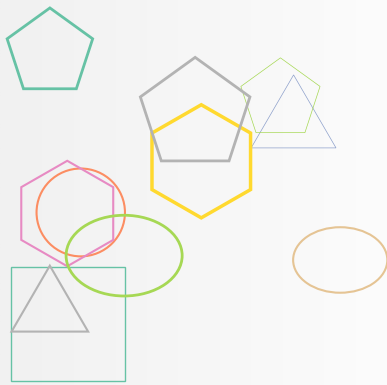[{"shape": "pentagon", "thickness": 2, "radius": 0.58, "center": [0.129, 0.863]}, {"shape": "square", "thickness": 1, "radius": 0.74, "center": [0.176, 0.159]}, {"shape": "circle", "thickness": 1.5, "radius": 0.57, "center": [0.208, 0.448]}, {"shape": "triangle", "thickness": 0.5, "radius": 0.63, "center": [0.758, 0.679]}, {"shape": "hexagon", "thickness": 1.5, "radius": 0.69, "center": [0.174, 0.445]}, {"shape": "oval", "thickness": 2, "radius": 0.75, "center": [0.32, 0.336]}, {"shape": "pentagon", "thickness": 0.5, "radius": 0.54, "center": [0.724, 0.742]}, {"shape": "hexagon", "thickness": 2.5, "radius": 0.73, "center": [0.519, 0.581]}, {"shape": "oval", "thickness": 1.5, "radius": 0.61, "center": [0.878, 0.325]}, {"shape": "triangle", "thickness": 1.5, "radius": 0.57, "center": [0.129, 0.196]}, {"shape": "pentagon", "thickness": 2, "radius": 0.74, "center": [0.504, 0.702]}]